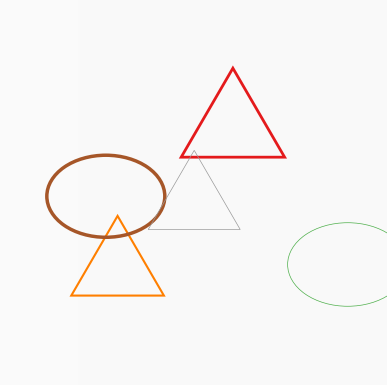[{"shape": "triangle", "thickness": 2, "radius": 0.77, "center": [0.601, 0.669]}, {"shape": "oval", "thickness": 0.5, "radius": 0.77, "center": [0.897, 0.313]}, {"shape": "triangle", "thickness": 1.5, "radius": 0.69, "center": [0.303, 0.301]}, {"shape": "oval", "thickness": 2.5, "radius": 0.76, "center": [0.273, 0.49]}, {"shape": "triangle", "thickness": 0.5, "radius": 0.69, "center": [0.501, 0.472]}]